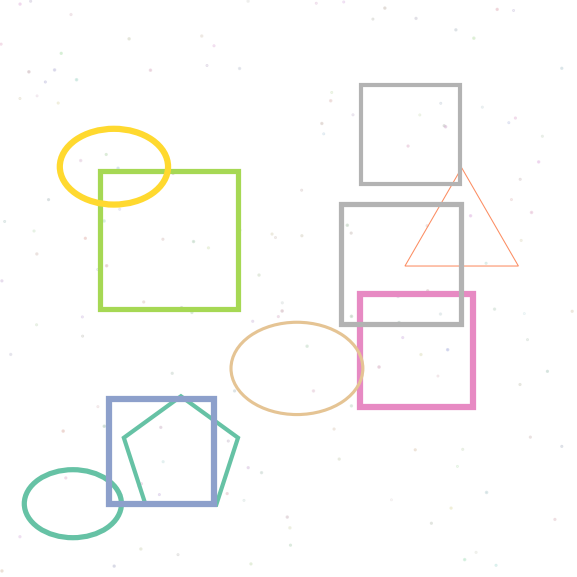[{"shape": "pentagon", "thickness": 2, "radius": 0.52, "center": [0.313, 0.209]}, {"shape": "oval", "thickness": 2.5, "radius": 0.42, "center": [0.126, 0.127]}, {"shape": "triangle", "thickness": 0.5, "radius": 0.57, "center": [0.799, 0.595]}, {"shape": "square", "thickness": 3, "radius": 0.45, "center": [0.28, 0.217]}, {"shape": "square", "thickness": 3, "radius": 0.49, "center": [0.72, 0.392]}, {"shape": "square", "thickness": 2.5, "radius": 0.6, "center": [0.293, 0.583]}, {"shape": "oval", "thickness": 3, "radius": 0.47, "center": [0.197, 0.71]}, {"shape": "oval", "thickness": 1.5, "radius": 0.57, "center": [0.514, 0.361]}, {"shape": "square", "thickness": 2, "radius": 0.43, "center": [0.712, 0.766]}, {"shape": "square", "thickness": 2.5, "radius": 0.52, "center": [0.694, 0.542]}]